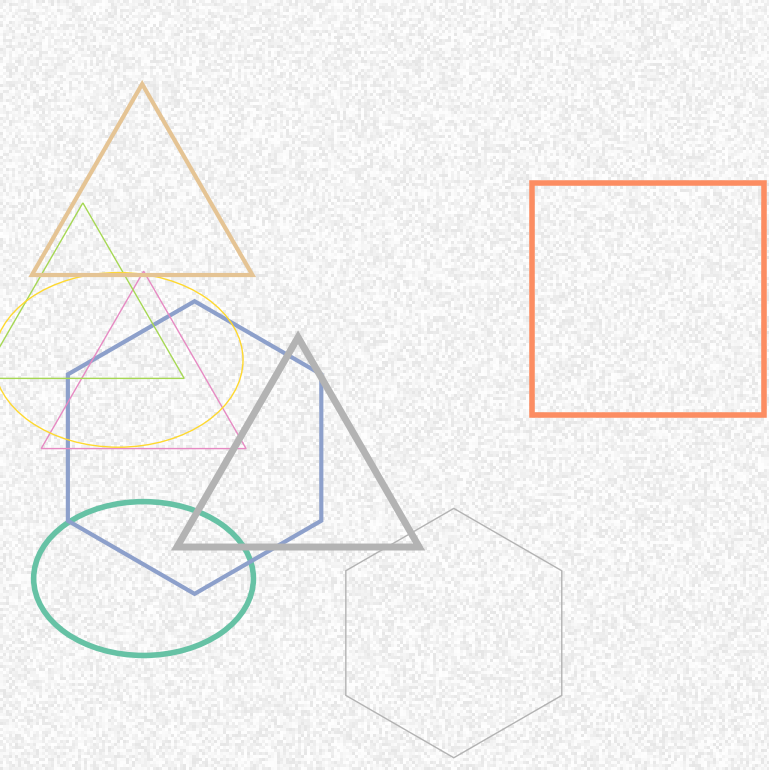[{"shape": "oval", "thickness": 2, "radius": 0.71, "center": [0.186, 0.249]}, {"shape": "square", "thickness": 2, "radius": 0.75, "center": [0.841, 0.612]}, {"shape": "hexagon", "thickness": 1.5, "radius": 0.95, "center": [0.253, 0.419]}, {"shape": "triangle", "thickness": 0.5, "radius": 0.77, "center": [0.187, 0.494]}, {"shape": "triangle", "thickness": 0.5, "radius": 0.76, "center": [0.108, 0.585]}, {"shape": "oval", "thickness": 0.5, "radius": 0.81, "center": [0.154, 0.533]}, {"shape": "triangle", "thickness": 1.5, "radius": 0.83, "center": [0.185, 0.726]}, {"shape": "hexagon", "thickness": 0.5, "radius": 0.81, "center": [0.589, 0.178]}, {"shape": "triangle", "thickness": 2.5, "radius": 0.91, "center": [0.387, 0.38]}]